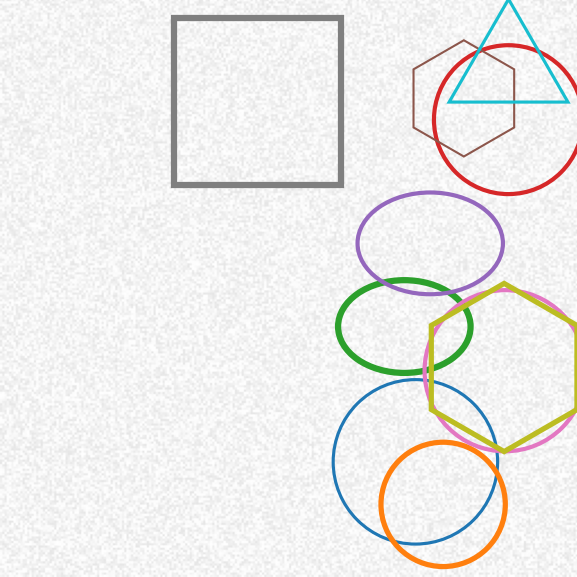[{"shape": "circle", "thickness": 1.5, "radius": 0.71, "center": [0.719, 0.199]}, {"shape": "circle", "thickness": 2.5, "radius": 0.54, "center": [0.767, 0.126]}, {"shape": "oval", "thickness": 3, "radius": 0.57, "center": [0.7, 0.434]}, {"shape": "circle", "thickness": 2, "radius": 0.64, "center": [0.88, 0.792]}, {"shape": "oval", "thickness": 2, "radius": 0.63, "center": [0.745, 0.578]}, {"shape": "hexagon", "thickness": 1, "radius": 0.5, "center": [0.803, 0.829]}, {"shape": "circle", "thickness": 2, "radius": 0.7, "center": [0.875, 0.357]}, {"shape": "square", "thickness": 3, "radius": 0.72, "center": [0.446, 0.823]}, {"shape": "hexagon", "thickness": 2.5, "radius": 0.73, "center": [0.873, 0.363]}, {"shape": "triangle", "thickness": 1.5, "radius": 0.59, "center": [0.881, 0.882]}]